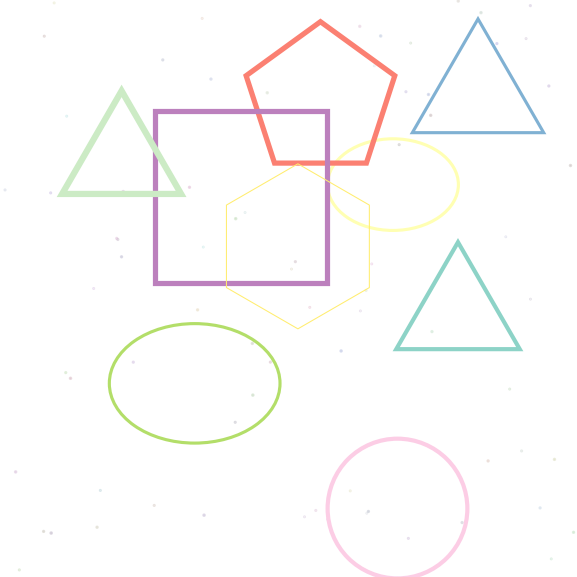[{"shape": "triangle", "thickness": 2, "radius": 0.62, "center": [0.793, 0.456]}, {"shape": "oval", "thickness": 1.5, "radius": 0.57, "center": [0.68, 0.679]}, {"shape": "pentagon", "thickness": 2.5, "radius": 0.68, "center": [0.555, 0.826]}, {"shape": "triangle", "thickness": 1.5, "radius": 0.66, "center": [0.828, 0.835]}, {"shape": "oval", "thickness": 1.5, "radius": 0.74, "center": [0.337, 0.335]}, {"shape": "circle", "thickness": 2, "radius": 0.6, "center": [0.688, 0.119]}, {"shape": "square", "thickness": 2.5, "radius": 0.75, "center": [0.418, 0.658]}, {"shape": "triangle", "thickness": 3, "radius": 0.59, "center": [0.211, 0.723]}, {"shape": "hexagon", "thickness": 0.5, "radius": 0.71, "center": [0.516, 0.573]}]